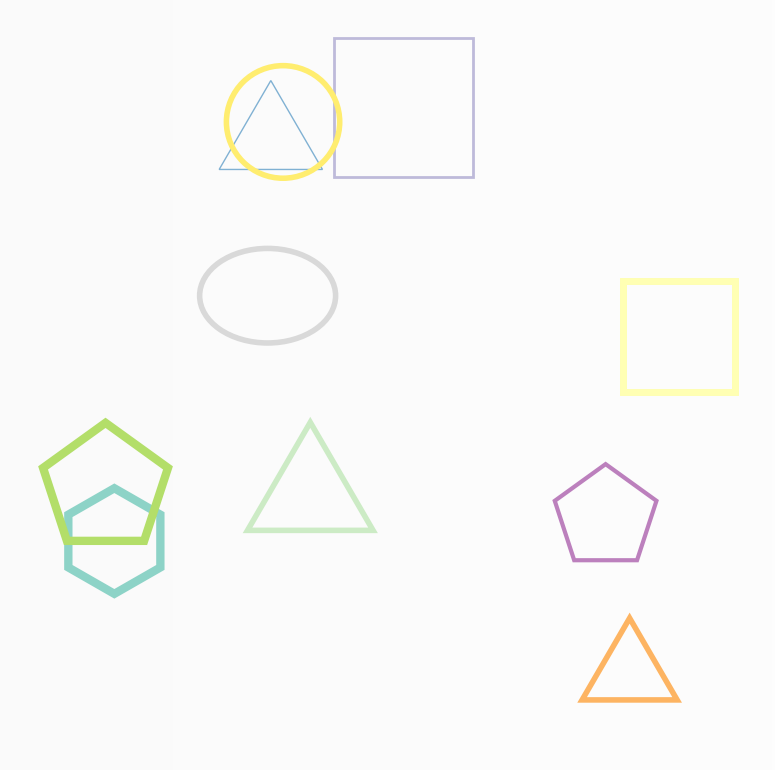[{"shape": "hexagon", "thickness": 3, "radius": 0.34, "center": [0.148, 0.297]}, {"shape": "square", "thickness": 2.5, "radius": 0.36, "center": [0.876, 0.563]}, {"shape": "square", "thickness": 1, "radius": 0.45, "center": [0.521, 0.861]}, {"shape": "triangle", "thickness": 0.5, "radius": 0.38, "center": [0.349, 0.818]}, {"shape": "triangle", "thickness": 2, "radius": 0.35, "center": [0.812, 0.126]}, {"shape": "pentagon", "thickness": 3, "radius": 0.42, "center": [0.136, 0.366]}, {"shape": "oval", "thickness": 2, "radius": 0.44, "center": [0.345, 0.616]}, {"shape": "pentagon", "thickness": 1.5, "radius": 0.34, "center": [0.781, 0.328]}, {"shape": "triangle", "thickness": 2, "radius": 0.47, "center": [0.4, 0.358]}, {"shape": "circle", "thickness": 2, "radius": 0.37, "center": [0.365, 0.842]}]